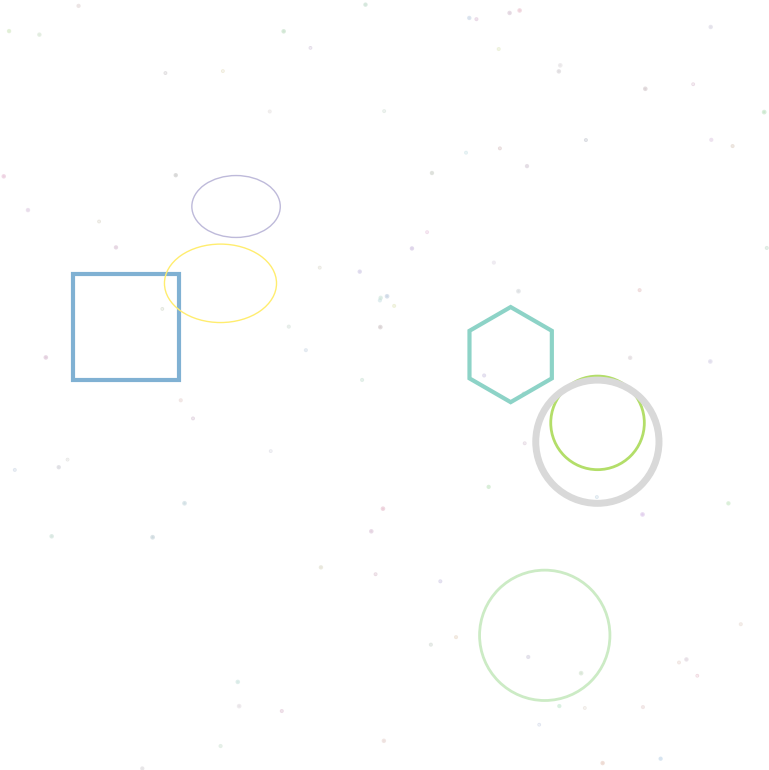[{"shape": "hexagon", "thickness": 1.5, "radius": 0.31, "center": [0.663, 0.539]}, {"shape": "oval", "thickness": 0.5, "radius": 0.29, "center": [0.307, 0.732]}, {"shape": "square", "thickness": 1.5, "radius": 0.34, "center": [0.163, 0.576]}, {"shape": "circle", "thickness": 1, "radius": 0.3, "center": [0.776, 0.451]}, {"shape": "circle", "thickness": 2.5, "radius": 0.4, "center": [0.776, 0.426]}, {"shape": "circle", "thickness": 1, "radius": 0.42, "center": [0.707, 0.175]}, {"shape": "oval", "thickness": 0.5, "radius": 0.36, "center": [0.286, 0.632]}]